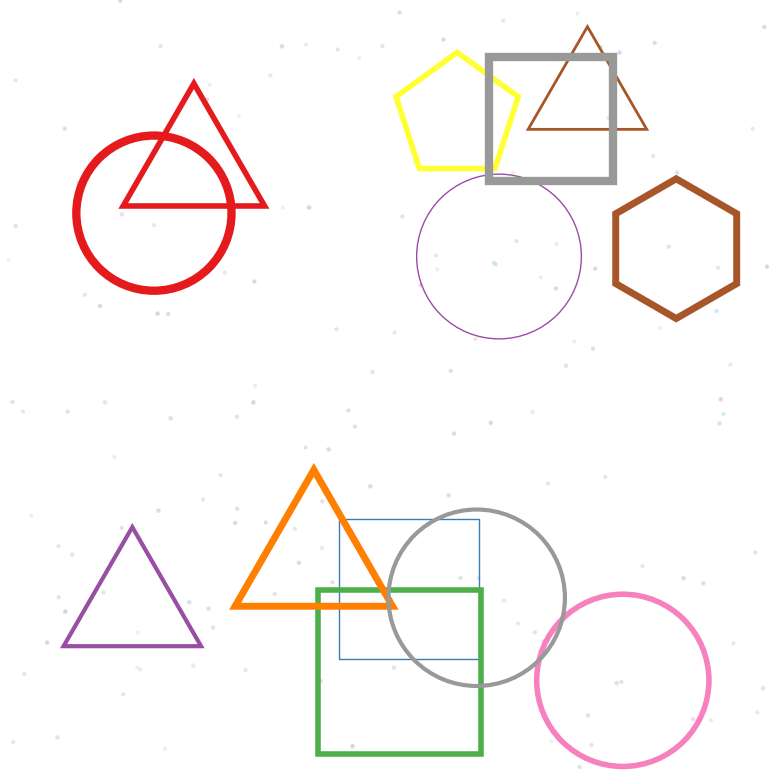[{"shape": "triangle", "thickness": 2, "radius": 0.53, "center": [0.252, 0.786]}, {"shape": "circle", "thickness": 3, "radius": 0.5, "center": [0.2, 0.723]}, {"shape": "square", "thickness": 0.5, "radius": 0.46, "center": [0.531, 0.235]}, {"shape": "square", "thickness": 2, "radius": 0.53, "center": [0.518, 0.127]}, {"shape": "circle", "thickness": 0.5, "radius": 0.53, "center": [0.648, 0.667]}, {"shape": "triangle", "thickness": 1.5, "radius": 0.52, "center": [0.172, 0.212]}, {"shape": "triangle", "thickness": 2.5, "radius": 0.59, "center": [0.408, 0.272]}, {"shape": "pentagon", "thickness": 2, "radius": 0.42, "center": [0.594, 0.849]}, {"shape": "triangle", "thickness": 1, "radius": 0.44, "center": [0.763, 0.876]}, {"shape": "hexagon", "thickness": 2.5, "radius": 0.45, "center": [0.878, 0.677]}, {"shape": "circle", "thickness": 2, "radius": 0.56, "center": [0.809, 0.116]}, {"shape": "square", "thickness": 3, "radius": 0.4, "center": [0.716, 0.845]}, {"shape": "circle", "thickness": 1.5, "radius": 0.57, "center": [0.619, 0.224]}]